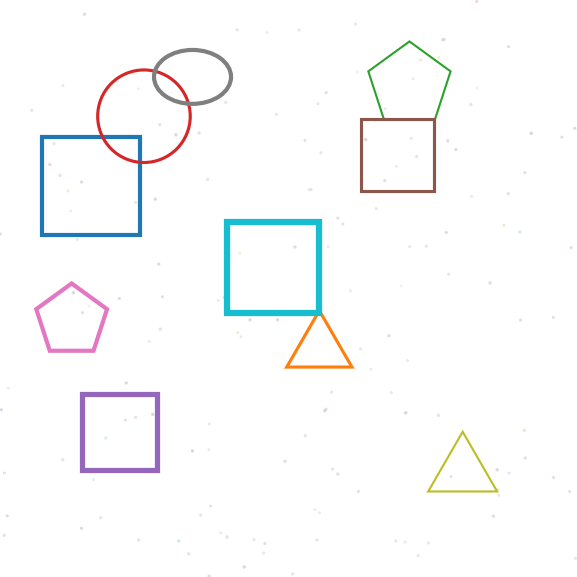[{"shape": "square", "thickness": 2, "radius": 0.42, "center": [0.157, 0.677]}, {"shape": "triangle", "thickness": 1.5, "radius": 0.33, "center": [0.553, 0.396]}, {"shape": "pentagon", "thickness": 1, "radius": 0.37, "center": [0.709, 0.852]}, {"shape": "circle", "thickness": 1.5, "radius": 0.4, "center": [0.249, 0.798]}, {"shape": "square", "thickness": 2.5, "radius": 0.33, "center": [0.207, 0.251]}, {"shape": "square", "thickness": 1.5, "radius": 0.31, "center": [0.689, 0.73]}, {"shape": "pentagon", "thickness": 2, "radius": 0.32, "center": [0.124, 0.444]}, {"shape": "oval", "thickness": 2, "radius": 0.33, "center": [0.333, 0.866]}, {"shape": "triangle", "thickness": 1, "radius": 0.34, "center": [0.801, 0.183]}, {"shape": "square", "thickness": 3, "radius": 0.4, "center": [0.473, 0.536]}]